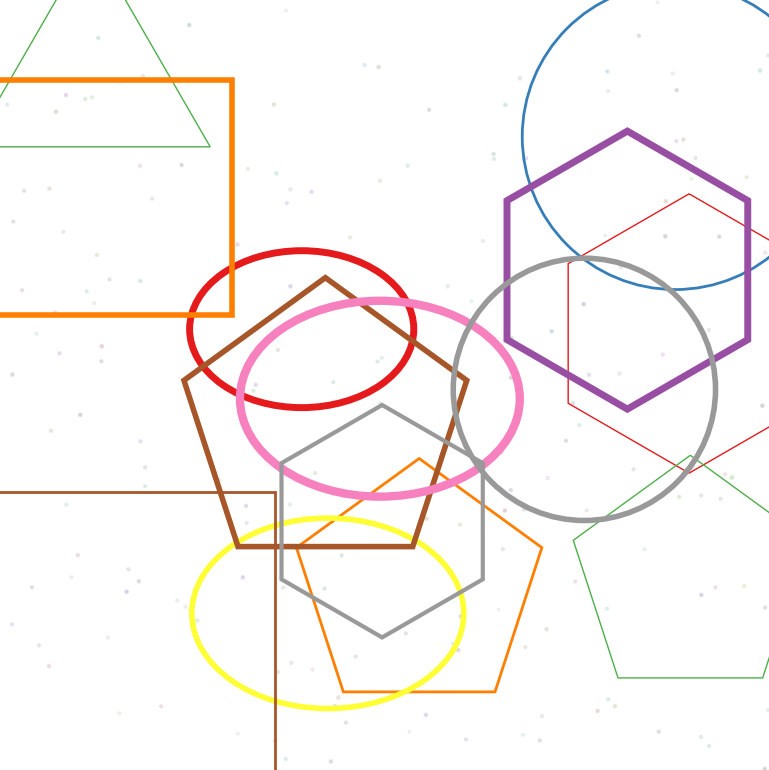[{"shape": "hexagon", "thickness": 0.5, "radius": 0.91, "center": [0.895, 0.567]}, {"shape": "oval", "thickness": 2.5, "radius": 0.73, "center": [0.392, 0.573]}, {"shape": "circle", "thickness": 1, "radius": 0.99, "center": [0.877, 0.823]}, {"shape": "pentagon", "thickness": 0.5, "radius": 0.8, "center": [0.897, 0.249]}, {"shape": "triangle", "thickness": 0.5, "radius": 0.9, "center": [0.118, 0.899]}, {"shape": "hexagon", "thickness": 2.5, "radius": 0.9, "center": [0.815, 0.649]}, {"shape": "square", "thickness": 2, "radius": 0.76, "center": [0.149, 0.744]}, {"shape": "pentagon", "thickness": 1, "radius": 0.84, "center": [0.544, 0.237]}, {"shape": "oval", "thickness": 2, "radius": 0.88, "center": [0.426, 0.203]}, {"shape": "pentagon", "thickness": 2, "radius": 0.97, "center": [0.423, 0.446]}, {"shape": "square", "thickness": 1, "radius": 0.94, "center": [0.169, 0.173]}, {"shape": "oval", "thickness": 3, "radius": 0.91, "center": [0.493, 0.482]}, {"shape": "circle", "thickness": 2, "radius": 0.85, "center": [0.759, 0.494]}, {"shape": "hexagon", "thickness": 1.5, "radius": 0.75, "center": [0.496, 0.323]}]